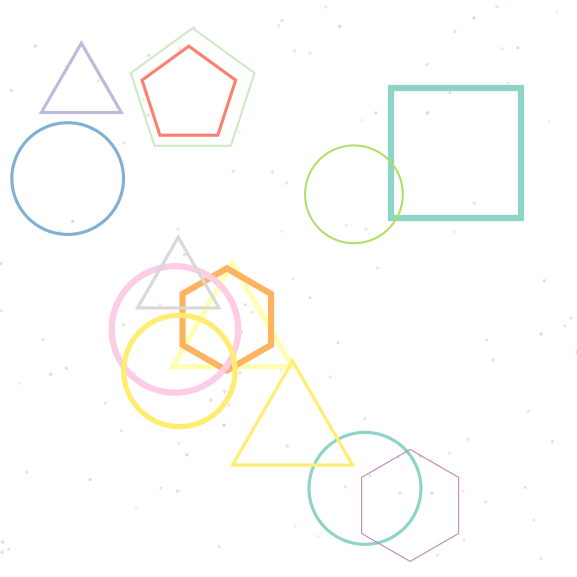[{"shape": "circle", "thickness": 1.5, "radius": 0.48, "center": [0.632, 0.154]}, {"shape": "square", "thickness": 3, "radius": 0.56, "center": [0.789, 0.734]}, {"shape": "triangle", "thickness": 2.5, "radius": 0.6, "center": [0.402, 0.424]}, {"shape": "triangle", "thickness": 1.5, "radius": 0.4, "center": [0.141, 0.844]}, {"shape": "pentagon", "thickness": 1.5, "radius": 0.43, "center": [0.327, 0.834]}, {"shape": "circle", "thickness": 1.5, "radius": 0.48, "center": [0.117, 0.69]}, {"shape": "hexagon", "thickness": 3, "radius": 0.44, "center": [0.393, 0.446]}, {"shape": "circle", "thickness": 1, "radius": 0.42, "center": [0.613, 0.663]}, {"shape": "circle", "thickness": 3, "radius": 0.55, "center": [0.303, 0.429]}, {"shape": "triangle", "thickness": 1.5, "radius": 0.41, "center": [0.309, 0.507]}, {"shape": "hexagon", "thickness": 0.5, "radius": 0.49, "center": [0.71, 0.124]}, {"shape": "pentagon", "thickness": 1, "radius": 0.56, "center": [0.334, 0.838]}, {"shape": "circle", "thickness": 2.5, "radius": 0.48, "center": [0.311, 0.357]}, {"shape": "triangle", "thickness": 1.5, "radius": 0.6, "center": [0.507, 0.254]}]